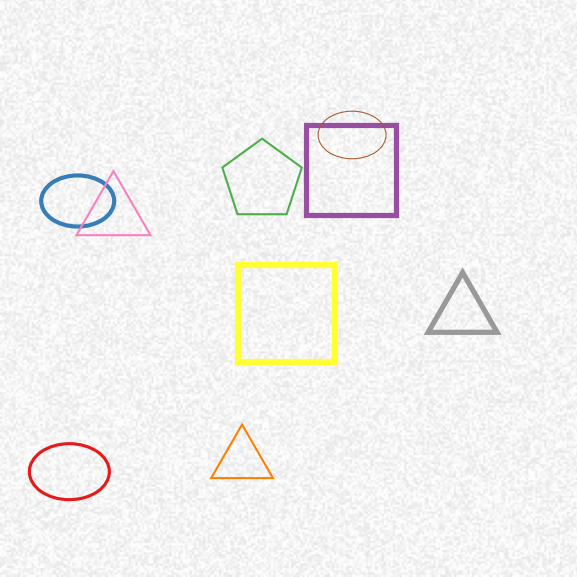[{"shape": "oval", "thickness": 1.5, "radius": 0.35, "center": [0.12, 0.182]}, {"shape": "oval", "thickness": 2, "radius": 0.32, "center": [0.135, 0.651]}, {"shape": "pentagon", "thickness": 1, "radius": 0.36, "center": [0.454, 0.687]}, {"shape": "square", "thickness": 2.5, "radius": 0.39, "center": [0.608, 0.704]}, {"shape": "triangle", "thickness": 1, "radius": 0.31, "center": [0.419, 0.202]}, {"shape": "square", "thickness": 3, "radius": 0.42, "center": [0.496, 0.456]}, {"shape": "oval", "thickness": 0.5, "radius": 0.29, "center": [0.61, 0.765]}, {"shape": "triangle", "thickness": 1, "radius": 0.37, "center": [0.197, 0.629]}, {"shape": "triangle", "thickness": 2.5, "radius": 0.34, "center": [0.801, 0.458]}]